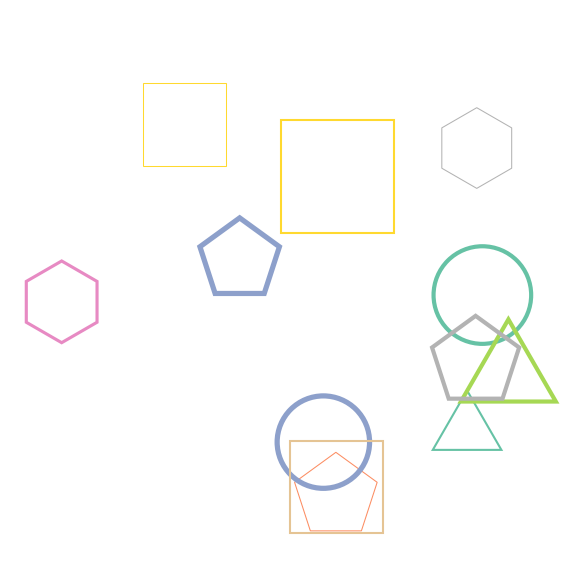[{"shape": "triangle", "thickness": 1, "radius": 0.34, "center": [0.809, 0.254]}, {"shape": "circle", "thickness": 2, "radius": 0.42, "center": [0.835, 0.488]}, {"shape": "pentagon", "thickness": 0.5, "radius": 0.38, "center": [0.582, 0.141]}, {"shape": "pentagon", "thickness": 2.5, "radius": 0.36, "center": [0.415, 0.549]}, {"shape": "circle", "thickness": 2.5, "radius": 0.4, "center": [0.56, 0.234]}, {"shape": "hexagon", "thickness": 1.5, "radius": 0.35, "center": [0.107, 0.476]}, {"shape": "triangle", "thickness": 2, "radius": 0.47, "center": [0.88, 0.351]}, {"shape": "square", "thickness": 1, "radius": 0.49, "center": [0.585, 0.694]}, {"shape": "square", "thickness": 0.5, "radius": 0.36, "center": [0.319, 0.784]}, {"shape": "square", "thickness": 1, "radius": 0.4, "center": [0.583, 0.156]}, {"shape": "hexagon", "thickness": 0.5, "radius": 0.35, "center": [0.826, 0.743]}, {"shape": "pentagon", "thickness": 2, "radius": 0.4, "center": [0.824, 0.373]}]